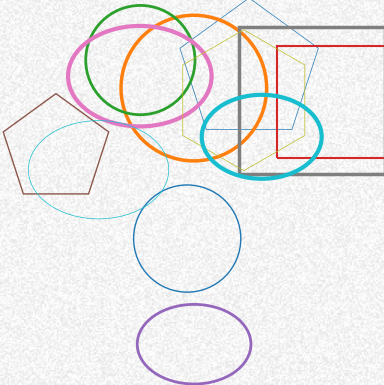[{"shape": "circle", "thickness": 1, "radius": 0.7, "center": [0.486, 0.38]}, {"shape": "pentagon", "thickness": 0.5, "radius": 0.95, "center": [0.647, 0.816]}, {"shape": "circle", "thickness": 2.5, "radius": 0.95, "center": [0.503, 0.771]}, {"shape": "circle", "thickness": 2, "radius": 0.71, "center": [0.365, 0.844]}, {"shape": "square", "thickness": 1.5, "radius": 0.72, "center": [0.863, 0.735]}, {"shape": "oval", "thickness": 2, "radius": 0.74, "center": [0.504, 0.106]}, {"shape": "pentagon", "thickness": 1, "radius": 0.72, "center": [0.145, 0.613]}, {"shape": "oval", "thickness": 3, "radius": 0.93, "center": [0.363, 0.802]}, {"shape": "square", "thickness": 2.5, "radius": 0.95, "center": [0.81, 0.739]}, {"shape": "hexagon", "thickness": 0.5, "radius": 0.92, "center": [0.633, 0.74]}, {"shape": "oval", "thickness": 0.5, "radius": 0.91, "center": [0.256, 0.559]}, {"shape": "oval", "thickness": 3, "radius": 0.78, "center": [0.68, 0.645]}]